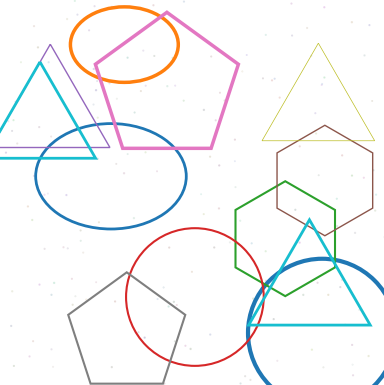[{"shape": "oval", "thickness": 2, "radius": 0.98, "center": [0.288, 0.542]}, {"shape": "circle", "thickness": 3, "radius": 0.96, "center": [0.837, 0.135]}, {"shape": "oval", "thickness": 2.5, "radius": 0.7, "center": [0.323, 0.884]}, {"shape": "hexagon", "thickness": 1.5, "radius": 0.75, "center": [0.741, 0.38]}, {"shape": "circle", "thickness": 1.5, "radius": 0.89, "center": [0.506, 0.229]}, {"shape": "triangle", "thickness": 1, "radius": 0.89, "center": [0.131, 0.706]}, {"shape": "hexagon", "thickness": 1, "radius": 0.72, "center": [0.844, 0.531]}, {"shape": "pentagon", "thickness": 2.5, "radius": 0.98, "center": [0.434, 0.773]}, {"shape": "pentagon", "thickness": 1.5, "radius": 0.8, "center": [0.329, 0.133]}, {"shape": "triangle", "thickness": 0.5, "radius": 0.84, "center": [0.827, 0.719]}, {"shape": "triangle", "thickness": 2, "radius": 0.91, "center": [0.804, 0.247]}, {"shape": "triangle", "thickness": 2, "radius": 0.83, "center": [0.104, 0.672]}]